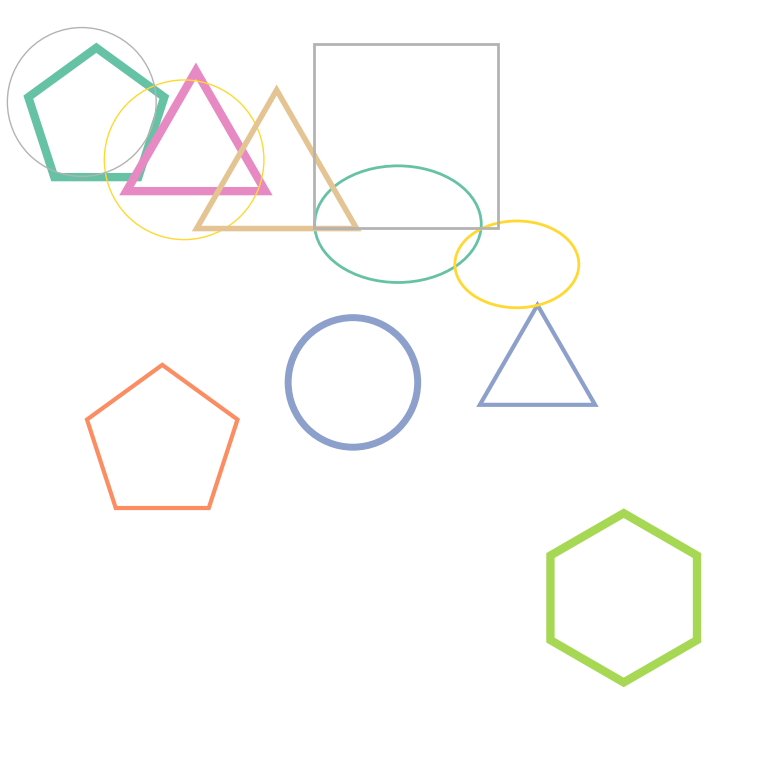[{"shape": "oval", "thickness": 1, "radius": 0.54, "center": [0.517, 0.709]}, {"shape": "pentagon", "thickness": 3, "radius": 0.46, "center": [0.125, 0.845]}, {"shape": "pentagon", "thickness": 1.5, "radius": 0.51, "center": [0.211, 0.423]}, {"shape": "circle", "thickness": 2.5, "radius": 0.42, "center": [0.458, 0.503]}, {"shape": "triangle", "thickness": 1.5, "radius": 0.43, "center": [0.698, 0.517]}, {"shape": "triangle", "thickness": 3, "radius": 0.52, "center": [0.254, 0.804]}, {"shape": "hexagon", "thickness": 3, "radius": 0.55, "center": [0.81, 0.224]}, {"shape": "circle", "thickness": 0.5, "radius": 0.52, "center": [0.239, 0.792]}, {"shape": "oval", "thickness": 1, "radius": 0.4, "center": [0.671, 0.657]}, {"shape": "triangle", "thickness": 2, "radius": 0.6, "center": [0.359, 0.763]}, {"shape": "square", "thickness": 1, "radius": 0.6, "center": [0.527, 0.823]}, {"shape": "circle", "thickness": 0.5, "radius": 0.48, "center": [0.106, 0.868]}]